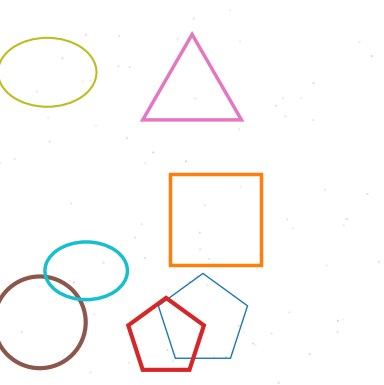[{"shape": "pentagon", "thickness": 1, "radius": 0.61, "center": [0.527, 0.168]}, {"shape": "square", "thickness": 2.5, "radius": 0.59, "center": [0.56, 0.43]}, {"shape": "pentagon", "thickness": 3, "radius": 0.52, "center": [0.431, 0.123]}, {"shape": "circle", "thickness": 3, "radius": 0.6, "center": [0.103, 0.163]}, {"shape": "triangle", "thickness": 2.5, "radius": 0.74, "center": [0.499, 0.763]}, {"shape": "oval", "thickness": 1.5, "radius": 0.64, "center": [0.123, 0.812]}, {"shape": "oval", "thickness": 2.5, "radius": 0.54, "center": [0.224, 0.297]}]